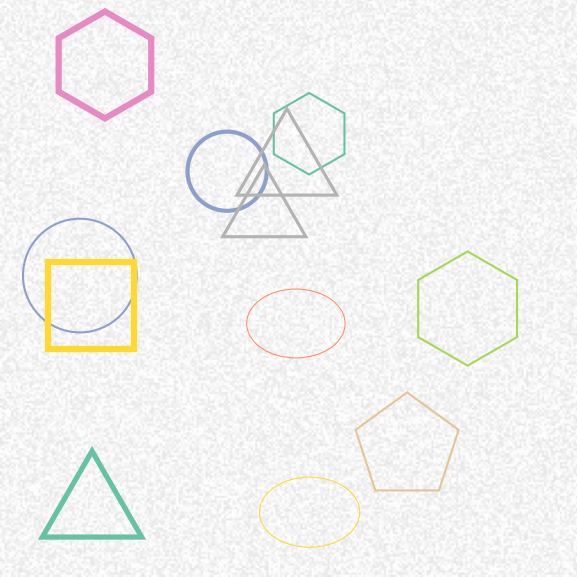[{"shape": "triangle", "thickness": 2.5, "radius": 0.5, "center": [0.159, 0.119]}, {"shape": "hexagon", "thickness": 1, "radius": 0.35, "center": [0.535, 0.768]}, {"shape": "oval", "thickness": 0.5, "radius": 0.43, "center": [0.512, 0.439]}, {"shape": "circle", "thickness": 1, "radius": 0.49, "center": [0.138, 0.522]}, {"shape": "circle", "thickness": 2, "radius": 0.34, "center": [0.393, 0.703]}, {"shape": "hexagon", "thickness": 3, "radius": 0.46, "center": [0.182, 0.887]}, {"shape": "hexagon", "thickness": 1, "radius": 0.49, "center": [0.81, 0.465]}, {"shape": "square", "thickness": 3, "radius": 0.37, "center": [0.157, 0.47]}, {"shape": "oval", "thickness": 0.5, "radius": 0.43, "center": [0.536, 0.112]}, {"shape": "pentagon", "thickness": 1, "radius": 0.47, "center": [0.705, 0.226]}, {"shape": "triangle", "thickness": 1.5, "radius": 0.5, "center": [0.497, 0.711]}, {"shape": "triangle", "thickness": 1.5, "radius": 0.42, "center": [0.458, 0.631]}]